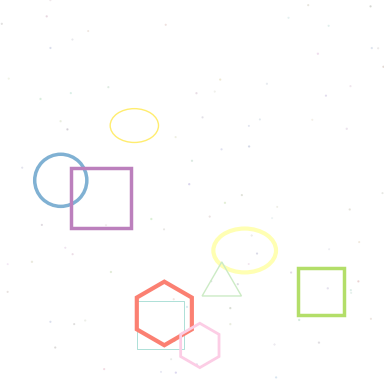[{"shape": "square", "thickness": 0.5, "radius": 0.31, "center": [0.417, 0.155]}, {"shape": "oval", "thickness": 3, "radius": 0.41, "center": [0.636, 0.349]}, {"shape": "hexagon", "thickness": 3, "radius": 0.41, "center": [0.427, 0.186]}, {"shape": "circle", "thickness": 2.5, "radius": 0.34, "center": [0.158, 0.532]}, {"shape": "square", "thickness": 2.5, "radius": 0.3, "center": [0.833, 0.243]}, {"shape": "hexagon", "thickness": 2, "radius": 0.29, "center": [0.519, 0.103]}, {"shape": "square", "thickness": 2.5, "radius": 0.39, "center": [0.263, 0.486]}, {"shape": "triangle", "thickness": 1, "radius": 0.29, "center": [0.576, 0.261]}, {"shape": "oval", "thickness": 1, "radius": 0.31, "center": [0.349, 0.674]}]